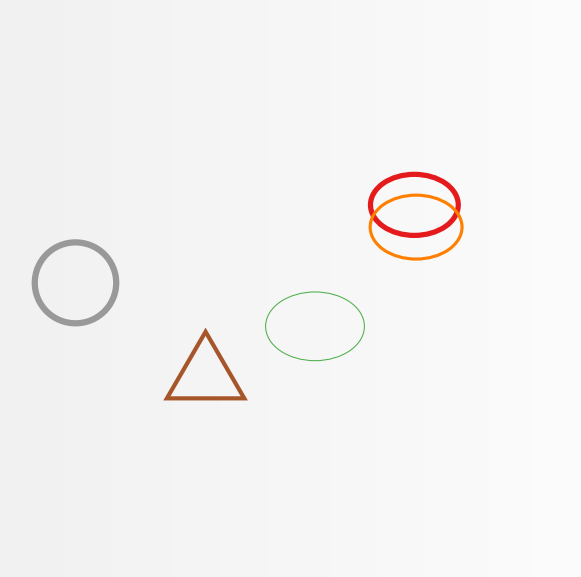[{"shape": "oval", "thickness": 2.5, "radius": 0.38, "center": [0.713, 0.644]}, {"shape": "oval", "thickness": 0.5, "radius": 0.42, "center": [0.542, 0.434]}, {"shape": "oval", "thickness": 1.5, "radius": 0.4, "center": [0.716, 0.606]}, {"shape": "triangle", "thickness": 2, "radius": 0.38, "center": [0.354, 0.348]}, {"shape": "circle", "thickness": 3, "radius": 0.35, "center": [0.13, 0.509]}]